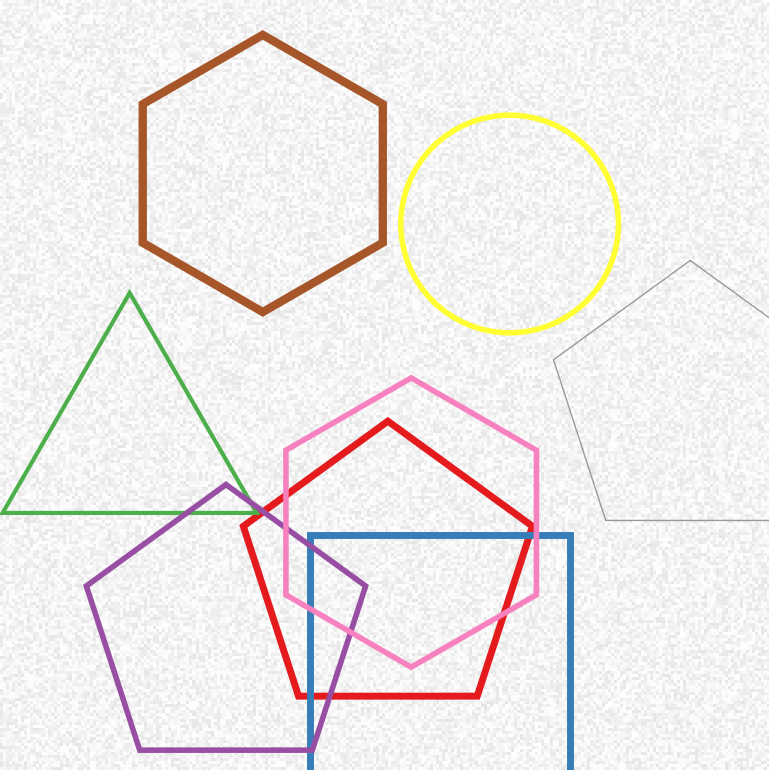[{"shape": "pentagon", "thickness": 2.5, "radius": 0.99, "center": [0.504, 0.256]}, {"shape": "square", "thickness": 2.5, "radius": 0.85, "center": [0.571, 0.136]}, {"shape": "triangle", "thickness": 1.5, "radius": 0.95, "center": [0.168, 0.429]}, {"shape": "pentagon", "thickness": 2, "radius": 0.95, "center": [0.294, 0.18]}, {"shape": "circle", "thickness": 2, "radius": 0.71, "center": [0.662, 0.709]}, {"shape": "hexagon", "thickness": 3, "radius": 0.9, "center": [0.341, 0.775]}, {"shape": "hexagon", "thickness": 2, "radius": 0.94, "center": [0.534, 0.321]}, {"shape": "pentagon", "thickness": 0.5, "radius": 0.93, "center": [0.896, 0.475]}]